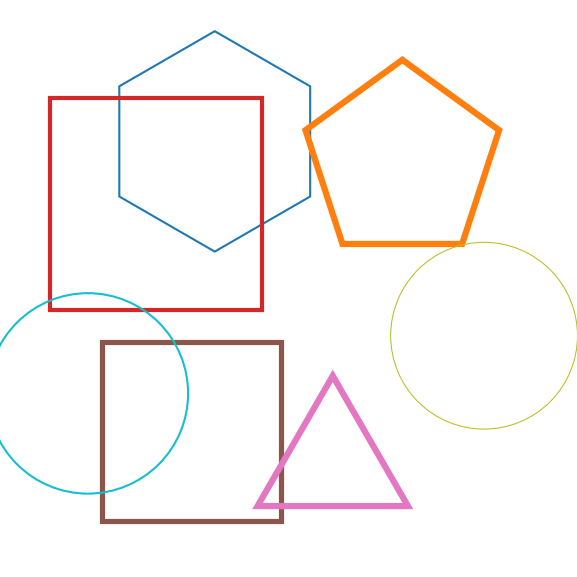[{"shape": "hexagon", "thickness": 1, "radius": 0.95, "center": [0.372, 0.754]}, {"shape": "pentagon", "thickness": 3, "radius": 0.88, "center": [0.697, 0.719]}, {"shape": "square", "thickness": 2, "radius": 0.92, "center": [0.271, 0.646]}, {"shape": "square", "thickness": 2.5, "radius": 0.78, "center": [0.332, 0.252]}, {"shape": "triangle", "thickness": 3, "radius": 0.75, "center": [0.576, 0.198]}, {"shape": "circle", "thickness": 0.5, "radius": 0.81, "center": [0.838, 0.418]}, {"shape": "circle", "thickness": 1, "radius": 0.87, "center": [0.152, 0.318]}]